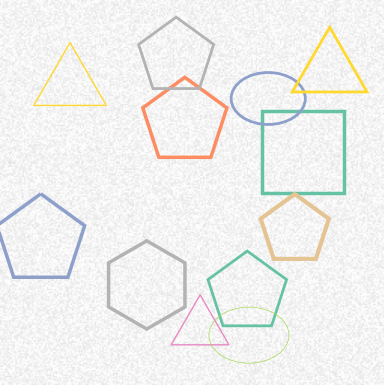[{"shape": "square", "thickness": 2.5, "radius": 0.53, "center": [0.787, 0.605]}, {"shape": "pentagon", "thickness": 2, "radius": 0.54, "center": [0.642, 0.241]}, {"shape": "pentagon", "thickness": 2.5, "radius": 0.57, "center": [0.48, 0.684]}, {"shape": "pentagon", "thickness": 2.5, "radius": 0.6, "center": [0.106, 0.377]}, {"shape": "oval", "thickness": 2, "radius": 0.48, "center": [0.697, 0.744]}, {"shape": "triangle", "thickness": 1, "radius": 0.43, "center": [0.52, 0.148]}, {"shape": "oval", "thickness": 0.5, "radius": 0.52, "center": [0.647, 0.13]}, {"shape": "triangle", "thickness": 2, "radius": 0.56, "center": [0.856, 0.817]}, {"shape": "triangle", "thickness": 1, "radius": 0.54, "center": [0.182, 0.781]}, {"shape": "pentagon", "thickness": 3, "radius": 0.47, "center": [0.766, 0.403]}, {"shape": "pentagon", "thickness": 2, "radius": 0.51, "center": [0.458, 0.853]}, {"shape": "hexagon", "thickness": 2.5, "radius": 0.57, "center": [0.381, 0.26]}]